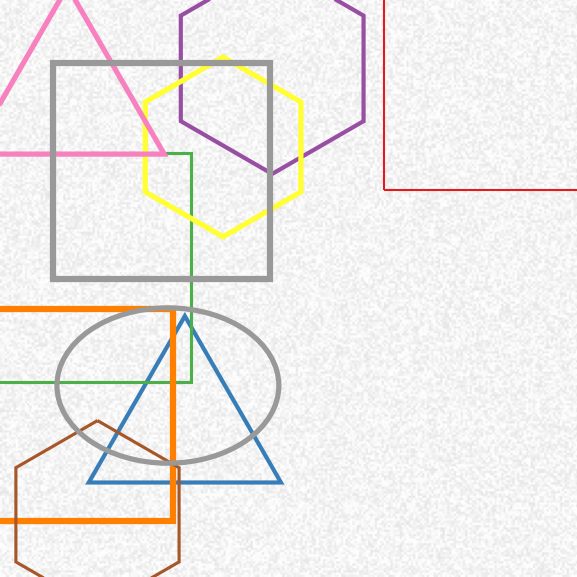[{"shape": "square", "thickness": 1, "radius": 0.92, "center": [0.848, 0.854]}, {"shape": "triangle", "thickness": 2, "radius": 0.96, "center": [0.32, 0.26]}, {"shape": "square", "thickness": 1.5, "radius": 0.99, "center": [0.132, 0.536]}, {"shape": "hexagon", "thickness": 2, "radius": 0.91, "center": [0.471, 0.881]}, {"shape": "square", "thickness": 3, "radius": 0.92, "center": [0.116, 0.281]}, {"shape": "hexagon", "thickness": 2.5, "radius": 0.78, "center": [0.386, 0.745]}, {"shape": "hexagon", "thickness": 1.5, "radius": 0.82, "center": [0.169, 0.108]}, {"shape": "triangle", "thickness": 2.5, "radius": 0.97, "center": [0.117, 0.829]}, {"shape": "square", "thickness": 3, "radius": 0.94, "center": [0.28, 0.703]}, {"shape": "oval", "thickness": 2.5, "radius": 0.96, "center": [0.291, 0.332]}]